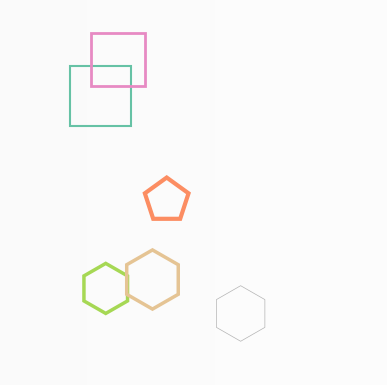[{"shape": "square", "thickness": 1.5, "radius": 0.39, "center": [0.26, 0.75]}, {"shape": "pentagon", "thickness": 3, "radius": 0.3, "center": [0.43, 0.48]}, {"shape": "square", "thickness": 2, "radius": 0.35, "center": [0.304, 0.846]}, {"shape": "hexagon", "thickness": 2.5, "radius": 0.32, "center": [0.273, 0.251]}, {"shape": "hexagon", "thickness": 2.5, "radius": 0.38, "center": [0.394, 0.274]}, {"shape": "hexagon", "thickness": 0.5, "radius": 0.36, "center": [0.621, 0.186]}]